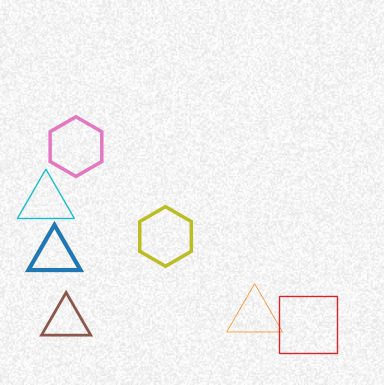[{"shape": "triangle", "thickness": 3, "radius": 0.39, "center": [0.141, 0.338]}, {"shape": "triangle", "thickness": 0.5, "radius": 0.42, "center": [0.661, 0.18]}, {"shape": "square", "thickness": 1, "radius": 0.37, "center": [0.8, 0.157]}, {"shape": "triangle", "thickness": 2, "radius": 0.37, "center": [0.172, 0.166]}, {"shape": "hexagon", "thickness": 2.5, "radius": 0.39, "center": [0.197, 0.619]}, {"shape": "hexagon", "thickness": 2.5, "radius": 0.39, "center": [0.43, 0.386]}, {"shape": "triangle", "thickness": 1, "radius": 0.43, "center": [0.119, 0.475]}]